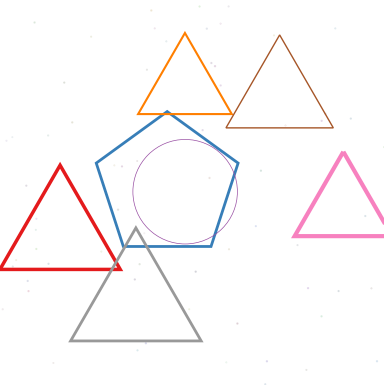[{"shape": "triangle", "thickness": 2.5, "radius": 0.9, "center": [0.156, 0.39]}, {"shape": "pentagon", "thickness": 2, "radius": 0.97, "center": [0.434, 0.517]}, {"shape": "circle", "thickness": 0.5, "radius": 0.68, "center": [0.481, 0.502]}, {"shape": "triangle", "thickness": 1.5, "radius": 0.7, "center": [0.48, 0.774]}, {"shape": "triangle", "thickness": 1, "radius": 0.8, "center": [0.726, 0.748]}, {"shape": "triangle", "thickness": 3, "radius": 0.73, "center": [0.892, 0.46]}, {"shape": "triangle", "thickness": 2, "radius": 0.98, "center": [0.353, 0.212]}]